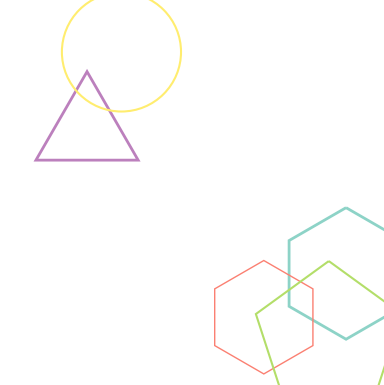[{"shape": "hexagon", "thickness": 2, "radius": 0.85, "center": [0.899, 0.29]}, {"shape": "hexagon", "thickness": 1, "radius": 0.74, "center": [0.685, 0.176]}, {"shape": "pentagon", "thickness": 1.5, "radius": 1.0, "center": [0.854, 0.123]}, {"shape": "triangle", "thickness": 2, "radius": 0.77, "center": [0.226, 0.661]}, {"shape": "circle", "thickness": 1.5, "radius": 0.77, "center": [0.315, 0.865]}]